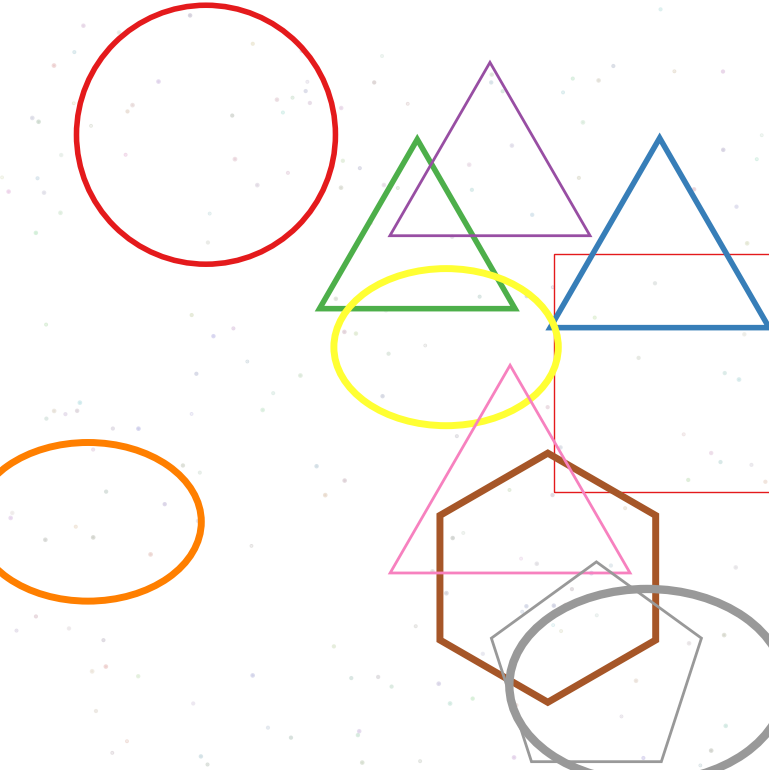[{"shape": "square", "thickness": 0.5, "radius": 0.77, "center": [0.874, 0.516]}, {"shape": "circle", "thickness": 2, "radius": 0.84, "center": [0.267, 0.825]}, {"shape": "triangle", "thickness": 2, "radius": 0.82, "center": [0.857, 0.657]}, {"shape": "triangle", "thickness": 2, "radius": 0.73, "center": [0.542, 0.672]}, {"shape": "triangle", "thickness": 1, "radius": 0.75, "center": [0.636, 0.769]}, {"shape": "oval", "thickness": 2.5, "radius": 0.74, "center": [0.114, 0.322]}, {"shape": "oval", "thickness": 2.5, "radius": 0.73, "center": [0.579, 0.549]}, {"shape": "hexagon", "thickness": 2.5, "radius": 0.81, "center": [0.711, 0.25]}, {"shape": "triangle", "thickness": 1, "radius": 0.9, "center": [0.662, 0.346]}, {"shape": "oval", "thickness": 3, "radius": 0.89, "center": [0.84, 0.11]}, {"shape": "pentagon", "thickness": 1, "radius": 0.72, "center": [0.775, 0.127]}]